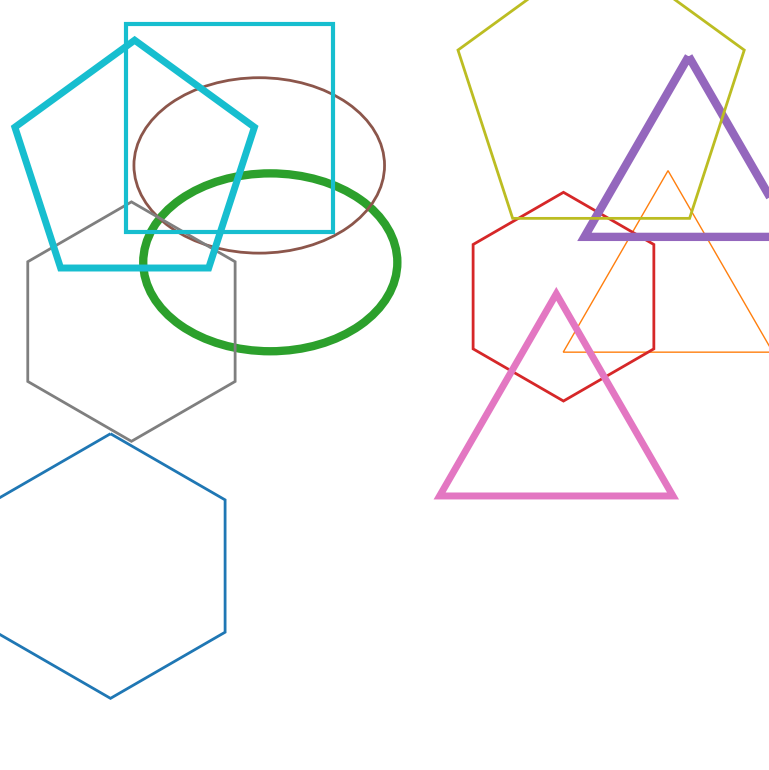[{"shape": "hexagon", "thickness": 1, "radius": 0.86, "center": [0.144, 0.265]}, {"shape": "triangle", "thickness": 0.5, "radius": 0.79, "center": [0.868, 0.621]}, {"shape": "oval", "thickness": 3, "radius": 0.83, "center": [0.351, 0.659]}, {"shape": "hexagon", "thickness": 1, "radius": 0.68, "center": [0.732, 0.615]}, {"shape": "triangle", "thickness": 3, "radius": 0.78, "center": [0.894, 0.771]}, {"shape": "oval", "thickness": 1, "radius": 0.81, "center": [0.337, 0.785]}, {"shape": "triangle", "thickness": 2.5, "radius": 0.88, "center": [0.722, 0.443]}, {"shape": "hexagon", "thickness": 1, "radius": 0.78, "center": [0.171, 0.582]}, {"shape": "pentagon", "thickness": 1, "radius": 0.98, "center": [0.781, 0.875]}, {"shape": "square", "thickness": 1.5, "radius": 0.67, "center": [0.298, 0.834]}, {"shape": "pentagon", "thickness": 2.5, "radius": 0.82, "center": [0.175, 0.784]}]